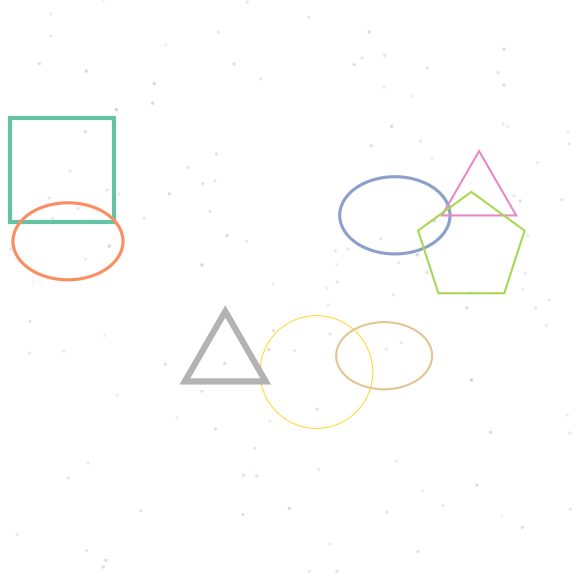[{"shape": "square", "thickness": 2, "radius": 0.45, "center": [0.108, 0.704]}, {"shape": "oval", "thickness": 1.5, "radius": 0.48, "center": [0.118, 0.581]}, {"shape": "oval", "thickness": 1.5, "radius": 0.48, "center": [0.684, 0.626]}, {"shape": "triangle", "thickness": 1, "radius": 0.37, "center": [0.83, 0.663]}, {"shape": "pentagon", "thickness": 1, "radius": 0.49, "center": [0.816, 0.57]}, {"shape": "circle", "thickness": 0.5, "radius": 0.49, "center": [0.548, 0.355]}, {"shape": "oval", "thickness": 1, "radius": 0.42, "center": [0.665, 0.383]}, {"shape": "triangle", "thickness": 3, "radius": 0.4, "center": [0.39, 0.379]}]